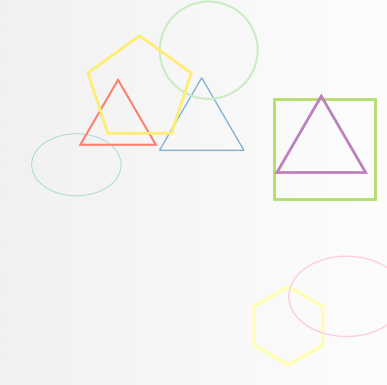[{"shape": "oval", "thickness": 0.5, "radius": 0.58, "center": [0.197, 0.572]}, {"shape": "hexagon", "thickness": 2.5, "radius": 0.51, "center": [0.744, 0.154]}, {"shape": "triangle", "thickness": 1.5, "radius": 0.56, "center": [0.305, 0.68]}, {"shape": "triangle", "thickness": 1, "radius": 0.63, "center": [0.521, 0.672]}, {"shape": "square", "thickness": 2, "radius": 0.65, "center": [0.837, 0.613]}, {"shape": "oval", "thickness": 1, "radius": 0.74, "center": [0.894, 0.23]}, {"shape": "triangle", "thickness": 2, "radius": 0.66, "center": [0.829, 0.618]}, {"shape": "circle", "thickness": 1.5, "radius": 0.63, "center": [0.539, 0.87]}, {"shape": "pentagon", "thickness": 2, "radius": 0.7, "center": [0.36, 0.767]}]